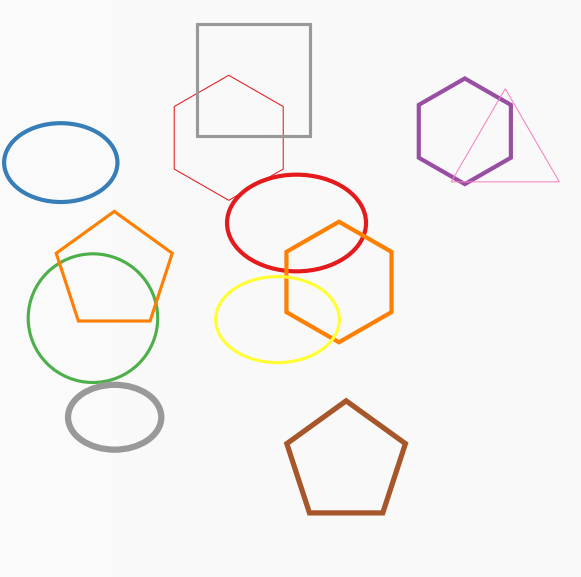[{"shape": "hexagon", "thickness": 0.5, "radius": 0.54, "center": [0.394, 0.761]}, {"shape": "oval", "thickness": 2, "radius": 0.6, "center": [0.51, 0.613]}, {"shape": "oval", "thickness": 2, "radius": 0.49, "center": [0.105, 0.718]}, {"shape": "circle", "thickness": 1.5, "radius": 0.56, "center": [0.16, 0.448]}, {"shape": "hexagon", "thickness": 2, "radius": 0.46, "center": [0.8, 0.772]}, {"shape": "pentagon", "thickness": 1.5, "radius": 0.52, "center": [0.197, 0.528]}, {"shape": "hexagon", "thickness": 2, "radius": 0.52, "center": [0.583, 0.511]}, {"shape": "oval", "thickness": 1.5, "radius": 0.53, "center": [0.477, 0.446]}, {"shape": "pentagon", "thickness": 2.5, "radius": 0.54, "center": [0.595, 0.198]}, {"shape": "triangle", "thickness": 0.5, "radius": 0.54, "center": [0.869, 0.738]}, {"shape": "oval", "thickness": 3, "radius": 0.4, "center": [0.197, 0.277]}, {"shape": "square", "thickness": 1.5, "radius": 0.49, "center": [0.436, 0.86]}]